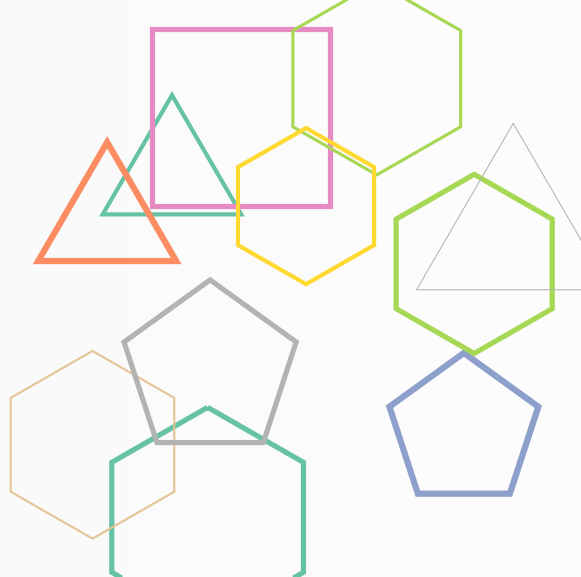[{"shape": "triangle", "thickness": 2, "radius": 0.69, "center": [0.296, 0.697]}, {"shape": "hexagon", "thickness": 2.5, "radius": 0.95, "center": [0.357, 0.103]}, {"shape": "triangle", "thickness": 3, "radius": 0.69, "center": [0.184, 0.616]}, {"shape": "pentagon", "thickness": 3, "radius": 0.67, "center": [0.798, 0.253]}, {"shape": "square", "thickness": 2.5, "radius": 0.77, "center": [0.414, 0.796]}, {"shape": "hexagon", "thickness": 1.5, "radius": 0.83, "center": [0.648, 0.863]}, {"shape": "hexagon", "thickness": 2.5, "radius": 0.78, "center": [0.816, 0.542]}, {"shape": "hexagon", "thickness": 2, "radius": 0.68, "center": [0.527, 0.642]}, {"shape": "hexagon", "thickness": 1, "radius": 0.81, "center": [0.159, 0.229]}, {"shape": "triangle", "thickness": 0.5, "radius": 0.96, "center": [0.883, 0.593]}, {"shape": "pentagon", "thickness": 2.5, "radius": 0.78, "center": [0.362, 0.359]}]